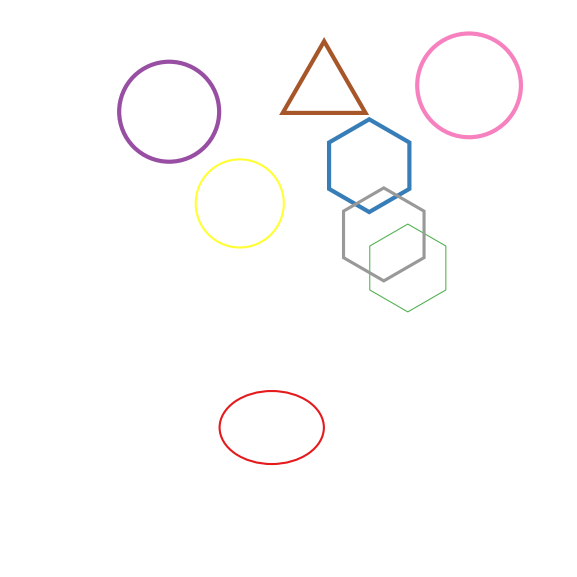[{"shape": "oval", "thickness": 1, "radius": 0.45, "center": [0.471, 0.259]}, {"shape": "hexagon", "thickness": 2, "radius": 0.4, "center": [0.639, 0.712]}, {"shape": "hexagon", "thickness": 0.5, "radius": 0.38, "center": [0.706, 0.535]}, {"shape": "circle", "thickness": 2, "radius": 0.43, "center": [0.293, 0.806]}, {"shape": "circle", "thickness": 1, "radius": 0.38, "center": [0.415, 0.647]}, {"shape": "triangle", "thickness": 2, "radius": 0.41, "center": [0.561, 0.845]}, {"shape": "circle", "thickness": 2, "radius": 0.45, "center": [0.812, 0.851]}, {"shape": "hexagon", "thickness": 1.5, "radius": 0.4, "center": [0.665, 0.593]}]